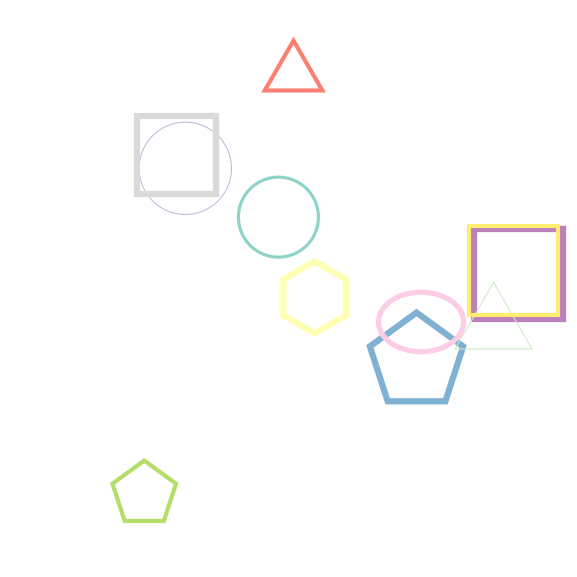[{"shape": "circle", "thickness": 1.5, "radius": 0.35, "center": [0.482, 0.623]}, {"shape": "hexagon", "thickness": 3, "radius": 0.31, "center": [0.545, 0.484]}, {"shape": "circle", "thickness": 0.5, "radius": 0.4, "center": [0.321, 0.708]}, {"shape": "triangle", "thickness": 2, "radius": 0.29, "center": [0.508, 0.871]}, {"shape": "pentagon", "thickness": 3, "radius": 0.42, "center": [0.721, 0.373]}, {"shape": "pentagon", "thickness": 2, "radius": 0.29, "center": [0.25, 0.144]}, {"shape": "oval", "thickness": 2.5, "radius": 0.37, "center": [0.729, 0.442]}, {"shape": "square", "thickness": 3, "radius": 0.34, "center": [0.305, 0.731]}, {"shape": "square", "thickness": 3, "radius": 0.39, "center": [0.898, 0.524]}, {"shape": "triangle", "thickness": 0.5, "radius": 0.38, "center": [0.855, 0.433]}, {"shape": "square", "thickness": 2, "radius": 0.39, "center": [0.89, 0.531]}]